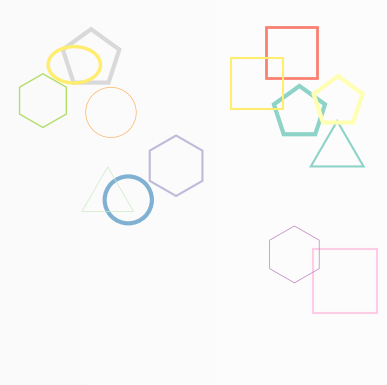[{"shape": "triangle", "thickness": 1.5, "radius": 0.39, "center": [0.87, 0.607]}, {"shape": "pentagon", "thickness": 3, "radius": 0.35, "center": [0.773, 0.707]}, {"shape": "pentagon", "thickness": 3, "radius": 0.33, "center": [0.872, 0.736]}, {"shape": "hexagon", "thickness": 1.5, "radius": 0.39, "center": [0.454, 0.569]}, {"shape": "square", "thickness": 2, "radius": 0.33, "center": [0.752, 0.863]}, {"shape": "circle", "thickness": 3, "radius": 0.3, "center": [0.331, 0.481]}, {"shape": "circle", "thickness": 0.5, "radius": 0.33, "center": [0.286, 0.708]}, {"shape": "hexagon", "thickness": 1, "radius": 0.35, "center": [0.111, 0.739]}, {"shape": "square", "thickness": 1.5, "radius": 0.41, "center": [0.891, 0.27]}, {"shape": "pentagon", "thickness": 3, "radius": 0.38, "center": [0.235, 0.847]}, {"shape": "hexagon", "thickness": 0.5, "radius": 0.37, "center": [0.76, 0.339]}, {"shape": "triangle", "thickness": 0.5, "radius": 0.39, "center": [0.278, 0.489]}, {"shape": "oval", "thickness": 2.5, "radius": 0.34, "center": [0.192, 0.832]}, {"shape": "square", "thickness": 1.5, "radius": 0.33, "center": [0.663, 0.782]}]